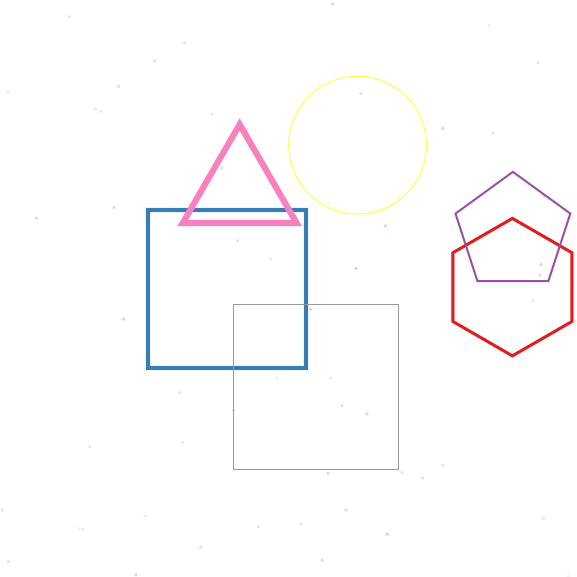[{"shape": "hexagon", "thickness": 1.5, "radius": 0.6, "center": [0.887, 0.502]}, {"shape": "square", "thickness": 2, "radius": 0.68, "center": [0.393, 0.499]}, {"shape": "pentagon", "thickness": 1, "radius": 0.52, "center": [0.888, 0.597]}, {"shape": "circle", "thickness": 0.5, "radius": 0.6, "center": [0.619, 0.748]}, {"shape": "triangle", "thickness": 3, "radius": 0.57, "center": [0.415, 0.67]}, {"shape": "square", "thickness": 0.5, "radius": 0.71, "center": [0.546, 0.33]}]